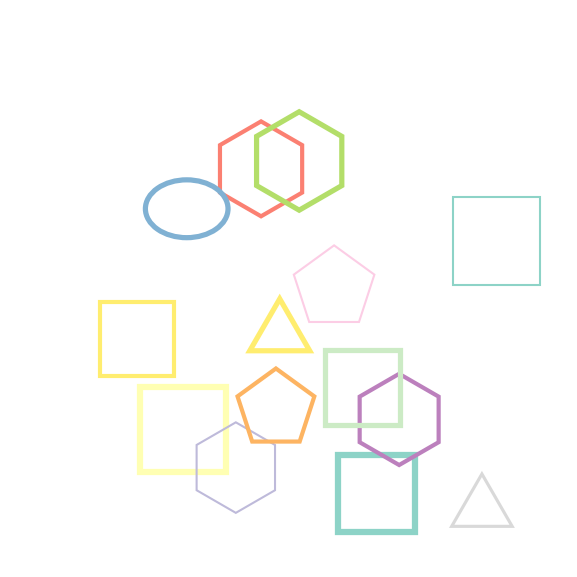[{"shape": "square", "thickness": 1, "radius": 0.38, "center": [0.859, 0.582]}, {"shape": "square", "thickness": 3, "radius": 0.34, "center": [0.652, 0.145]}, {"shape": "square", "thickness": 3, "radius": 0.37, "center": [0.317, 0.255]}, {"shape": "hexagon", "thickness": 1, "radius": 0.39, "center": [0.408, 0.189]}, {"shape": "hexagon", "thickness": 2, "radius": 0.41, "center": [0.452, 0.707]}, {"shape": "oval", "thickness": 2.5, "radius": 0.36, "center": [0.323, 0.638]}, {"shape": "pentagon", "thickness": 2, "radius": 0.35, "center": [0.478, 0.291]}, {"shape": "hexagon", "thickness": 2.5, "radius": 0.43, "center": [0.518, 0.72]}, {"shape": "pentagon", "thickness": 1, "radius": 0.37, "center": [0.579, 0.501]}, {"shape": "triangle", "thickness": 1.5, "radius": 0.3, "center": [0.834, 0.118]}, {"shape": "hexagon", "thickness": 2, "radius": 0.39, "center": [0.691, 0.273]}, {"shape": "square", "thickness": 2.5, "radius": 0.32, "center": [0.627, 0.328]}, {"shape": "square", "thickness": 2, "radius": 0.32, "center": [0.237, 0.412]}, {"shape": "triangle", "thickness": 2.5, "radius": 0.3, "center": [0.484, 0.422]}]